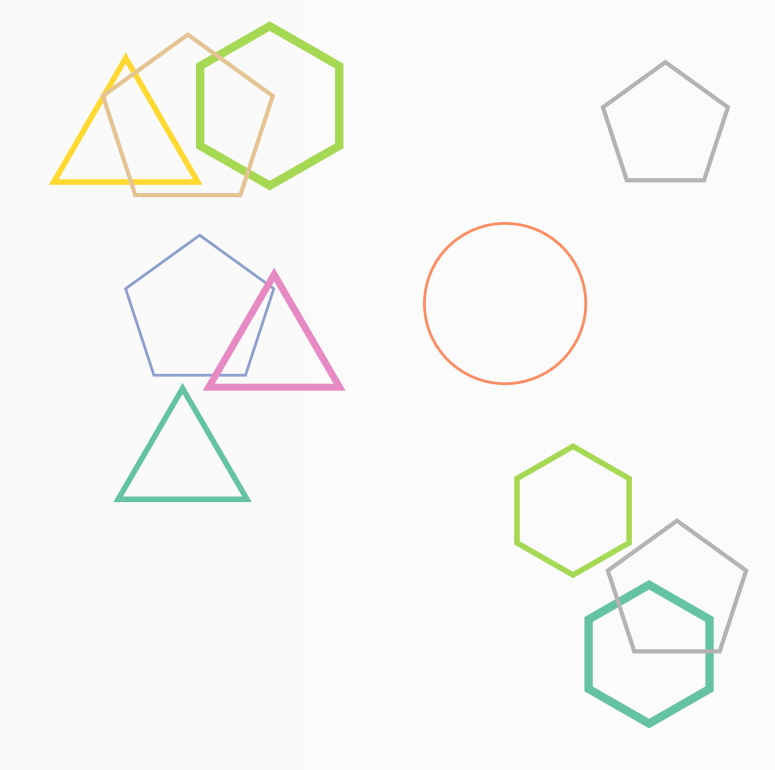[{"shape": "hexagon", "thickness": 3, "radius": 0.45, "center": [0.838, 0.15]}, {"shape": "triangle", "thickness": 2, "radius": 0.48, "center": [0.236, 0.4]}, {"shape": "circle", "thickness": 1, "radius": 0.52, "center": [0.652, 0.606]}, {"shape": "pentagon", "thickness": 1, "radius": 0.5, "center": [0.258, 0.594]}, {"shape": "triangle", "thickness": 2.5, "radius": 0.49, "center": [0.354, 0.546]}, {"shape": "hexagon", "thickness": 2, "radius": 0.42, "center": [0.739, 0.337]}, {"shape": "hexagon", "thickness": 3, "radius": 0.52, "center": [0.348, 0.862]}, {"shape": "triangle", "thickness": 2, "radius": 0.54, "center": [0.162, 0.817]}, {"shape": "pentagon", "thickness": 1.5, "radius": 0.58, "center": [0.242, 0.84]}, {"shape": "pentagon", "thickness": 1.5, "radius": 0.42, "center": [0.859, 0.834]}, {"shape": "pentagon", "thickness": 1.5, "radius": 0.47, "center": [0.874, 0.23]}]